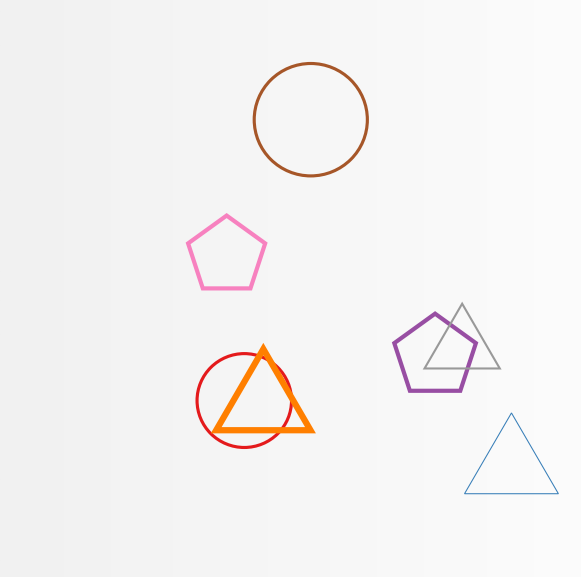[{"shape": "circle", "thickness": 1.5, "radius": 0.41, "center": [0.42, 0.306]}, {"shape": "triangle", "thickness": 0.5, "radius": 0.47, "center": [0.88, 0.191]}, {"shape": "pentagon", "thickness": 2, "radius": 0.37, "center": [0.749, 0.382]}, {"shape": "triangle", "thickness": 3, "radius": 0.47, "center": [0.453, 0.301]}, {"shape": "circle", "thickness": 1.5, "radius": 0.49, "center": [0.535, 0.792]}, {"shape": "pentagon", "thickness": 2, "radius": 0.35, "center": [0.39, 0.556]}, {"shape": "triangle", "thickness": 1, "radius": 0.37, "center": [0.795, 0.398]}]